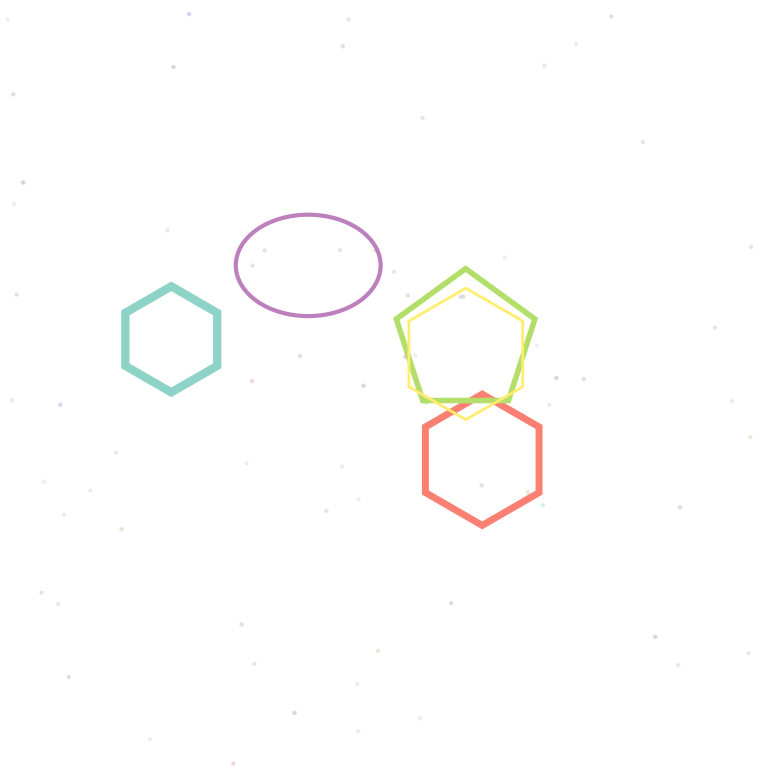[{"shape": "hexagon", "thickness": 3, "radius": 0.34, "center": [0.222, 0.559]}, {"shape": "hexagon", "thickness": 2.5, "radius": 0.43, "center": [0.626, 0.403]}, {"shape": "pentagon", "thickness": 2, "radius": 0.47, "center": [0.605, 0.556]}, {"shape": "oval", "thickness": 1.5, "radius": 0.47, "center": [0.4, 0.655]}, {"shape": "hexagon", "thickness": 1, "radius": 0.43, "center": [0.605, 0.54]}]